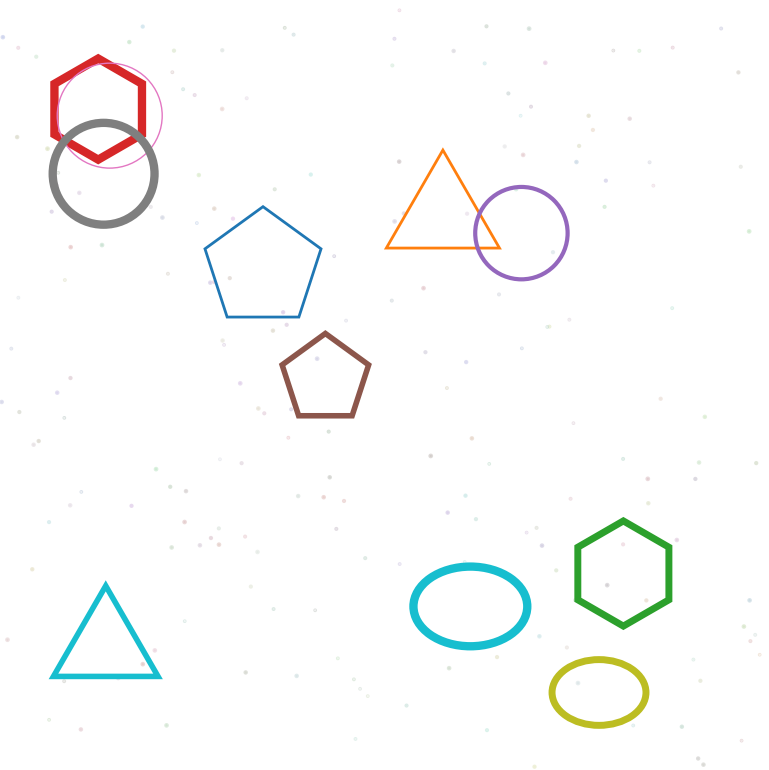[{"shape": "pentagon", "thickness": 1, "radius": 0.4, "center": [0.342, 0.652]}, {"shape": "triangle", "thickness": 1, "radius": 0.42, "center": [0.575, 0.72]}, {"shape": "hexagon", "thickness": 2.5, "radius": 0.34, "center": [0.81, 0.255]}, {"shape": "hexagon", "thickness": 3, "radius": 0.33, "center": [0.128, 0.858]}, {"shape": "circle", "thickness": 1.5, "radius": 0.3, "center": [0.677, 0.697]}, {"shape": "pentagon", "thickness": 2, "radius": 0.3, "center": [0.423, 0.508]}, {"shape": "circle", "thickness": 0.5, "radius": 0.34, "center": [0.143, 0.85]}, {"shape": "circle", "thickness": 3, "radius": 0.33, "center": [0.135, 0.774]}, {"shape": "oval", "thickness": 2.5, "radius": 0.3, "center": [0.778, 0.101]}, {"shape": "oval", "thickness": 3, "radius": 0.37, "center": [0.611, 0.212]}, {"shape": "triangle", "thickness": 2, "radius": 0.39, "center": [0.137, 0.161]}]